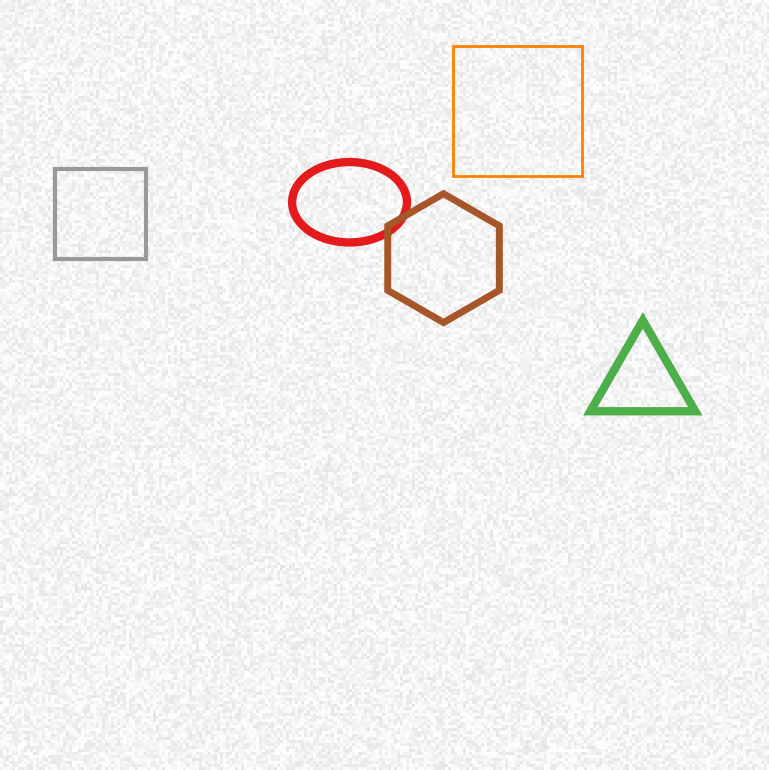[{"shape": "oval", "thickness": 3, "radius": 0.37, "center": [0.454, 0.737]}, {"shape": "triangle", "thickness": 3, "radius": 0.39, "center": [0.835, 0.505]}, {"shape": "square", "thickness": 1, "radius": 0.42, "center": [0.672, 0.856]}, {"shape": "hexagon", "thickness": 2.5, "radius": 0.42, "center": [0.576, 0.665]}, {"shape": "square", "thickness": 1.5, "radius": 0.29, "center": [0.13, 0.722]}]